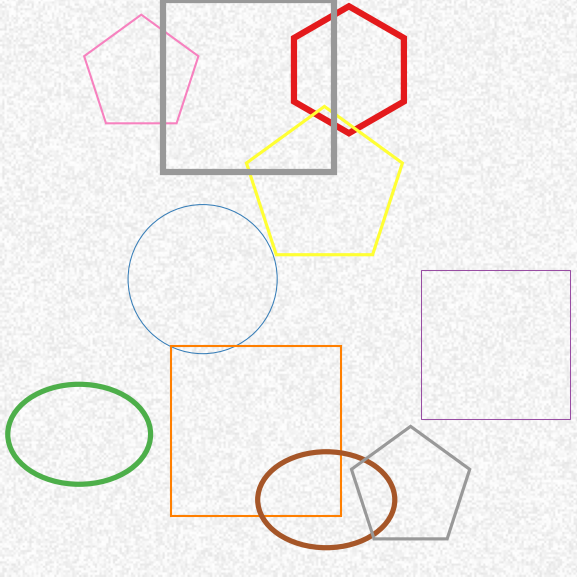[{"shape": "hexagon", "thickness": 3, "radius": 0.55, "center": [0.604, 0.878]}, {"shape": "circle", "thickness": 0.5, "radius": 0.65, "center": [0.351, 0.516]}, {"shape": "oval", "thickness": 2.5, "radius": 0.62, "center": [0.137, 0.247]}, {"shape": "square", "thickness": 0.5, "radius": 0.64, "center": [0.858, 0.403]}, {"shape": "square", "thickness": 1, "radius": 0.73, "center": [0.443, 0.253]}, {"shape": "pentagon", "thickness": 1.5, "radius": 0.71, "center": [0.562, 0.673]}, {"shape": "oval", "thickness": 2.5, "radius": 0.59, "center": [0.565, 0.134]}, {"shape": "pentagon", "thickness": 1, "radius": 0.52, "center": [0.245, 0.87]}, {"shape": "square", "thickness": 3, "radius": 0.74, "center": [0.43, 0.85]}, {"shape": "pentagon", "thickness": 1.5, "radius": 0.54, "center": [0.711, 0.153]}]